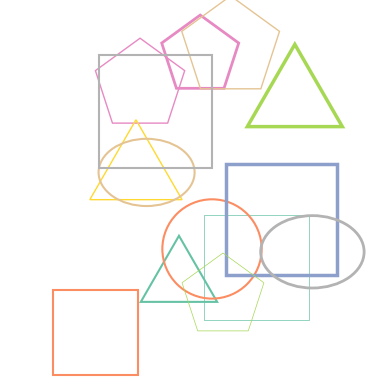[{"shape": "square", "thickness": 0.5, "radius": 0.68, "center": [0.666, 0.305]}, {"shape": "triangle", "thickness": 1.5, "radius": 0.57, "center": [0.465, 0.273]}, {"shape": "square", "thickness": 1.5, "radius": 0.56, "center": [0.248, 0.136]}, {"shape": "circle", "thickness": 1.5, "radius": 0.64, "center": [0.551, 0.353]}, {"shape": "square", "thickness": 2.5, "radius": 0.72, "center": [0.732, 0.43]}, {"shape": "pentagon", "thickness": 2, "radius": 0.53, "center": [0.52, 0.856]}, {"shape": "pentagon", "thickness": 1, "radius": 0.61, "center": [0.364, 0.779]}, {"shape": "triangle", "thickness": 2.5, "radius": 0.71, "center": [0.766, 0.742]}, {"shape": "pentagon", "thickness": 0.5, "radius": 0.56, "center": [0.579, 0.231]}, {"shape": "triangle", "thickness": 1, "radius": 0.69, "center": [0.353, 0.551]}, {"shape": "oval", "thickness": 1.5, "radius": 0.62, "center": [0.381, 0.552]}, {"shape": "pentagon", "thickness": 1, "radius": 0.67, "center": [0.599, 0.877]}, {"shape": "square", "thickness": 1.5, "radius": 0.73, "center": [0.405, 0.711]}, {"shape": "oval", "thickness": 2, "radius": 0.67, "center": [0.811, 0.346]}]